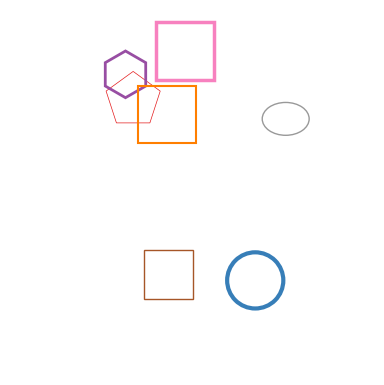[{"shape": "pentagon", "thickness": 0.5, "radius": 0.37, "center": [0.346, 0.741]}, {"shape": "circle", "thickness": 3, "radius": 0.36, "center": [0.663, 0.272]}, {"shape": "hexagon", "thickness": 2, "radius": 0.3, "center": [0.326, 0.807]}, {"shape": "square", "thickness": 1.5, "radius": 0.37, "center": [0.434, 0.703]}, {"shape": "square", "thickness": 1, "radius": 0.32, "center": [0.438, 0.286]}, {"shape": "square", "thickness": 2.5, "radius": 0.38, "center": [0.48, 0.867]}, {"shape": "oval", "thickness": 1, "radius": 0.3, "center": [0.742, 0.691]}]